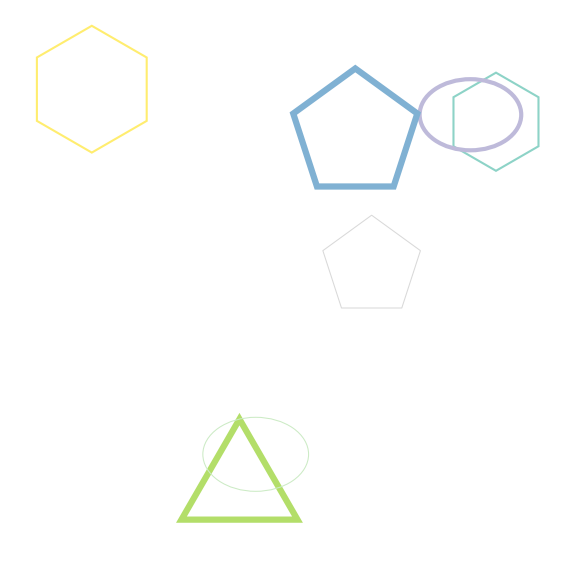[{"shape": "hexagon", "thickness": 1, "radius": 0.42, "center": [0.859, 0.788]}, {"shape": "oval", "thickness": 2, "radius": 0.44, "center": [0.815, 0.8]}, {"shape": "pentagon", "thickness": 3, "radius": 0.56, "center": [0.615, 0.768]}, {"shape": "triangle", "thickness": 3, "radius": 0.58, "center": [0.415, 0.157]}, {"shape": "pentagon", "thickness": 0.5, "radius": 0.44, "center": [0.644, 0.538]}, {"shape": "oval", "thickness": 0.5, "radius": 0.46, "center": [0.443, 0.212]}, {"shape": "hexagon", "thickness": 1, "radius": 0.55, "center": [0.159, 0.845]}]